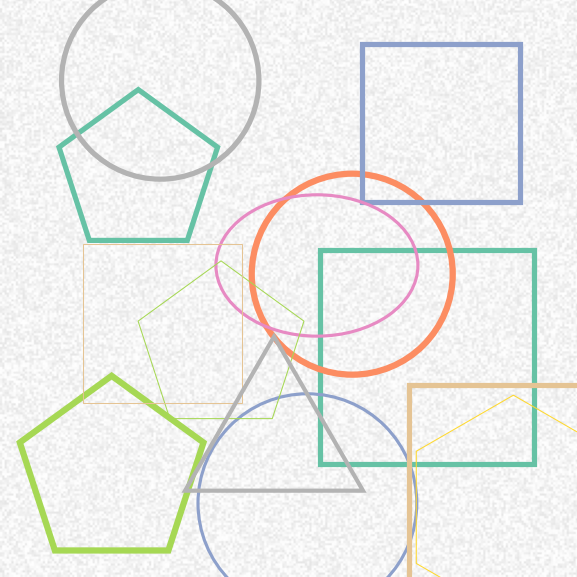[{"shape": "pentagon", "thickness": 2.5, "radius": 0.72, "center": [0.239, 0.7]}, {"shape": "square", "thickness": 2.5, "radius": 0.93, "center": [0.74, 0.381]}, {"shape": "circle", "thickness": 3, "radius": 0.87, "center": [0.61, 0.524]}, {"shape": "circle", "thickness": 1.5, "radius": 0.95, "center": [0.532, 0.128]}, {"shape": "square", "thickness": 2.5, "radius": 0.68, "center": [0.764, 0.786]}, {"shape": "oval", "thickness": 1.5, "radius": 0.87, "center": [0.549, 0.539]}, {"shape": "pentagon", "thickness": 3, "radius": 0.84, "center": [0.193, 0.181]}, {"shape": "pentagon", "thickness": 0.5, "radius": 0.75, "center": [0.383, 0.396]}, {"shape": "hexagon", "thickness": 0.5, "radius": 0.97, "center": [0.889, 0.121]}, {"shape": "square", "thickness": 0.5, "radius": 0.69, "center": [0.281, 0.439]}, {"shape": "square", "thickness": 2.5, "radius": 0.89, "center": [0.887, 0.155]}, {"shape": "triangle", "thickness": 2, "radius": 0.89, "center": [0.475, 0.238]}, {"shape": "circle", "thickness": 2.5, "radius": 0.85, "center": [0.277, 0.86]}]